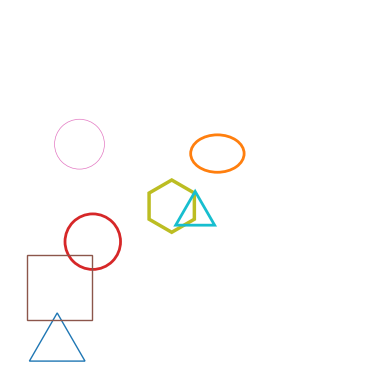[{"shape": "triangle", "thickness": 1, "radius": 0.42, "center": [0.149, 0.104]}, {"shape": "oval", "thickness": 2, "radius": 0.35, "center": [0.565, 0.601]}, {"shape": "circle", "thickness": 2, "radius": 0.36, "center": [0.241, 0.372]}, {"shape": "square", "thickness": 1, "radius": 0.42, "center": [0.155, 0.253]}, {"shape": "circle", "thickness": 0.5, "radius": 0.32, "center": [0.206, 0.625]}, {"shape": "hexagon", "thickness": 2.5, "radius": 0.34, "center": [0.446, 0.465]}, {"shape": "triangle", "thickness": 2, "radius": 0.29, "center": [0.507, 0.444]}]